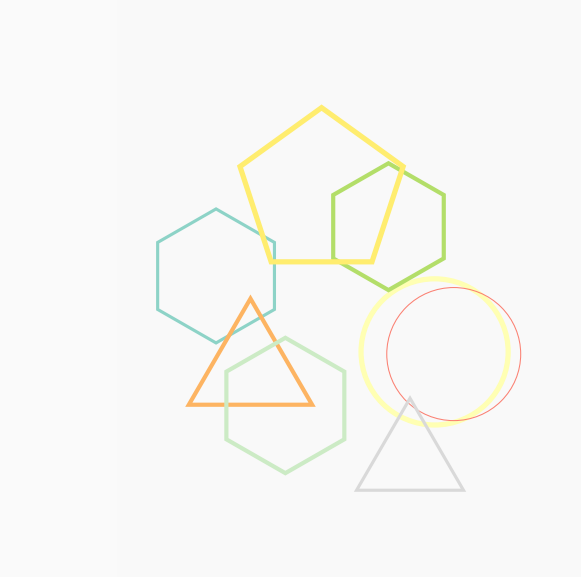[{"shape": "hexagon", "thickness": 1.5, "radius": 0.58, "center": [0.372, 0.521]}, {"shape": "circle", "thickness": 2.5, "radius": 0.63, "center": [0.748, 0.39]}, {"shape": "circle", "thickness": 0.5, "radius": 0.58, "center": [0.781, 0.386]}, {"shape": "triangle", "thickness": 2, "radius": 0.61, "center": [0.431, 0.36]}, {"shape": "hexagon", "thickness": 2, "radius": 0.55, "center": [0.668, 0.607]}, {"shape": "triangle", "thickness": 1.5, "radius": 0.53, "center": [0.705, 0.203]}, {"shape": "hexagon", "thickness": 2, "radius": 0.59, "center": [0.491, 0.297]}, {"shape": "pentagon", "thickness": 2.5, "radius": 0.74, "center": [0.553, 0.665]}]